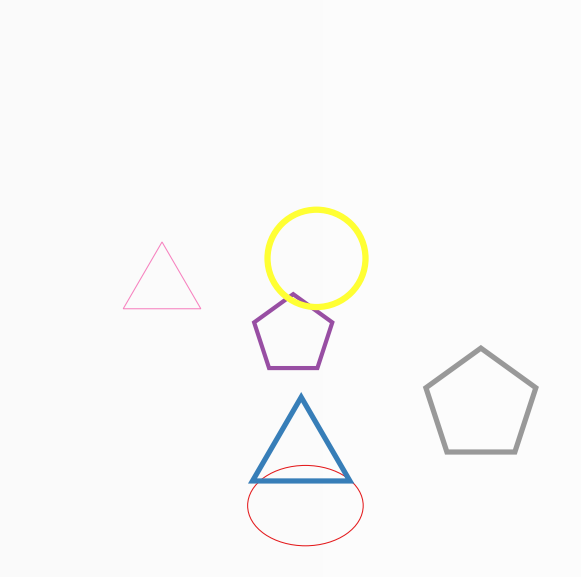[{"shape": "oval", "thickness": 0.5, "radius": 0.5, "center": [0.525, 0.124]}, {"shape": "triangle", "thickness": 2.5, "radius": 0.48, "center": [0.518, 0.215]}, {"shape": "pentagon", "thickness": 2, "radius": 0.35, "center": [0.504, 0.419]}, {"shape": "circle", "thickness": 3, "radius": 0.42, "center": [0.545, 0.552]}, {"shape": "triangle", "thickness": 0.5, "radius": 0.39, "center": [0.279, 0.503]}, {"shape": "pentagon", "thickness": 2.5, "radius": 0.5, "center": [0.827, 0.297]}]